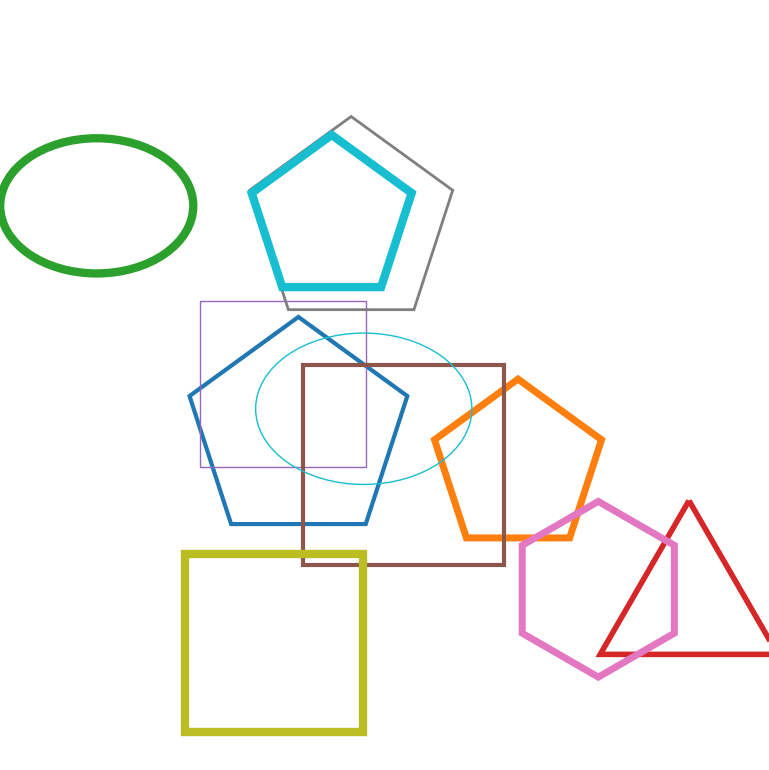[{"shape": "pentagon", "thickness": 1.5, "radius": 0.74, "center": [0.388, 0.44]}, {"shape": "pentagon", "thickness": 2.5, "radius": 0.57, "center": [0.673, 0.394]}, {"shape": "oval", "thickness": 3, "radius": 0.63, "center": [0.126, 0.733]}, {"shape": "triangle", "thickness": 2, "radius": 0.67, "center": [0.895, 0.217]}, {"shape": "square", "thickness": 0.5, "radius": 0.54, "center": [0.368, 0.502]}, {"shape": "square", "thickness": 1.5, "radius": 0.65, "center": [0.524, 0.396]}, {"shape": "hexagon", "thickness": 2.5, "radius": 0.57, "center": [0.777, 0.235]}, {"shape": "pentagon", "thickness": 1, "radius": 0.69, "center": [0.456, 0.71]}, {"shape": "square", "thickness": 3, "radius": 0.58, "center": [0.356, 0.165]}, {"shape": "oval", "thickness": 0.5, "radius": 0.7, "center": [0.472, 0.469]}, {"shape": "pentagon", "thickness": 3, "radius": 0.55, "center": [0.431, 0.716]}]